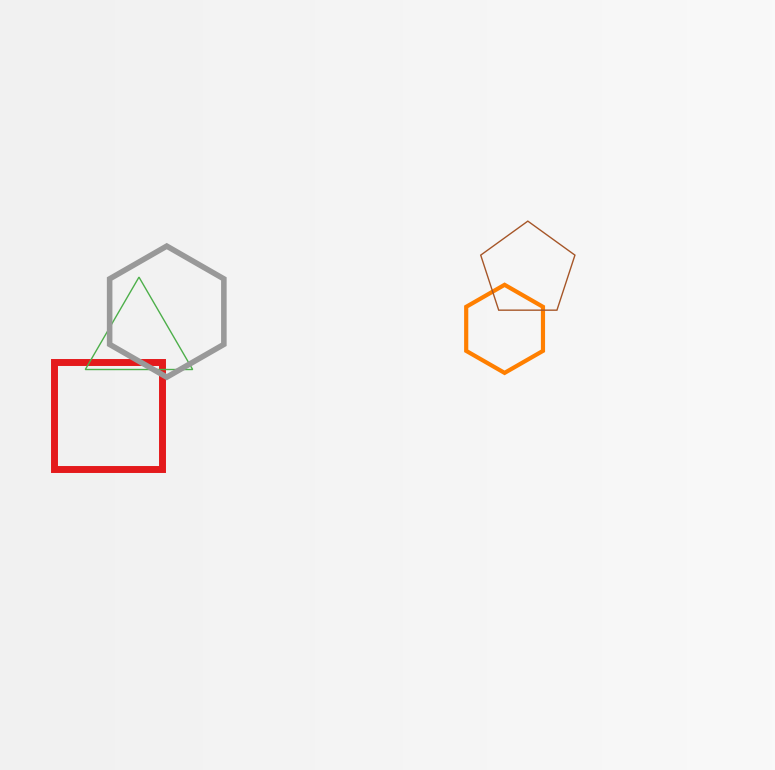[{"shape": "square", "thickness": 2.5, "radius": 0.35, "center": [0.14, 0.46]}, {"shape": "triangle", "thickness": 0.5, "radius": 0.4, "center": [0.179, 0.56]}, {"shape": "hexagon", "thickness": 1.5, "radius": 0.29, "center": [0.651, 0.573]}, {"shape": "pentagon", "thickness": 0.5, "radius": 0.32, "center": [0.681, 0.649]}, {"shape": "hexagon", "thickness": 2, "radius": 0.43, "center": [0.215, 0.595]}]